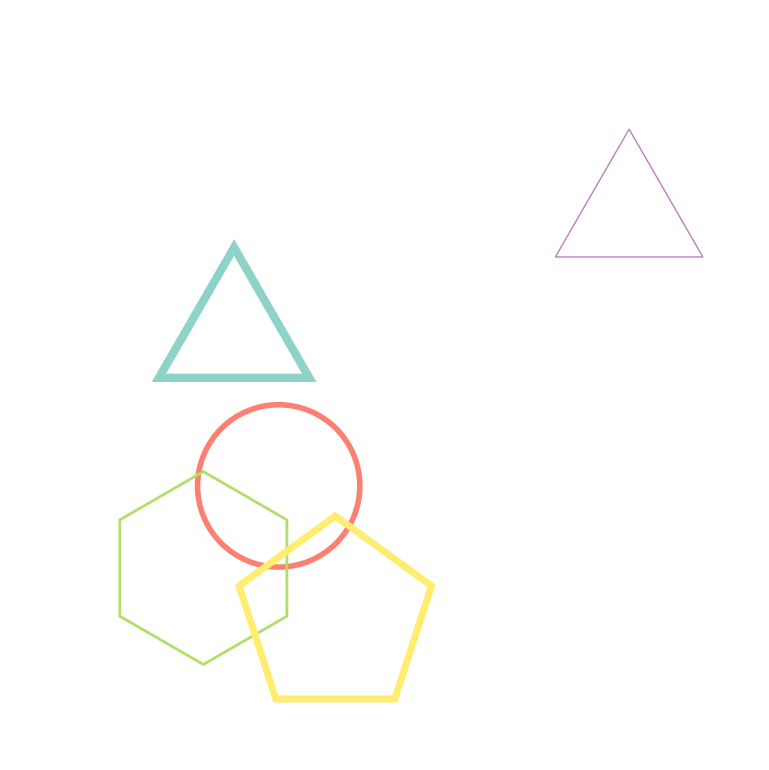[{"shape": "triangle", "thickness": 3, "radius": 0.56, "center": [0.304, 0.566]}, {"shape": "circle", "thickness": 2, "radius": 0.53, "center": [0.362, 0.369]}, {"shape": "hexagon", "thickness": 1, "radius": 0.63, "center": [0.264, 0.262]}, {"shape": "triangle", "thickness": 0.5, "radius": 0.55, "center": [0.817, 0.722]}, {"shape": "pentagon", "thickness": 2.5, "radius": 0.66, "center": [0.435, 0.199]}]